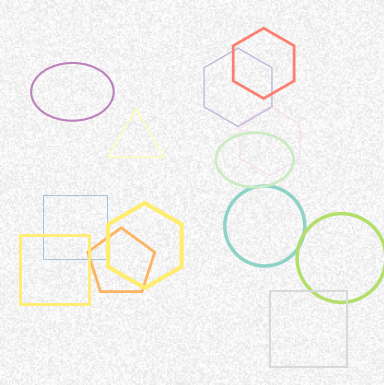[{"shape": "circle", "thickness": 2.5, "radius": 0.52, "center": [0.688, 0.413]}, {"shape": "triangle", "thickness": 1, "radius": 0.42, "center": [0.353, 0.634]}, {"shape": "hexagon", "thickness": 1, "radius": 0.51, "center": [0.618, 0.773]}, {"shape": "hexagon", "thickness": 2, "radius": 0.46, "center": [0.685, 0.835]}, {"shape": "square", "thickness": 0.5, "radius": 0.42, "center": [0.194, 0.409]}, {"shape": "pentagon", "thickness": 2, "radius": 0.46, "center": [0.315, 0.317]}, {"shape": "circle", "thickness": 2.5, "radius": 0.58, "center": [0.887, 0.33]}, {"shape": "hexagon", "thickness": 0.5, "radius": 0.45, "center": [0.701, 0.634]}, {"shape": "square", "thickness": 1.5, "radius": 0.5, "center": [0.801, 0.145]}, {"shape": "oval", "thickness": 1.5, "radius": 0.54, "center": [0.188, 0.761]}, {"shape": "oval", "thickness": 2, "radius": 0.51, "center": [0.662, 0.585]}, {"shape": "hexagon", "thickness": 3, "radius": 0.55, "center": [0.376, 0.362]}, {"shape": "square", "thickness": 2, "radius": 0.45, "center": [0.142, 0.3]}]